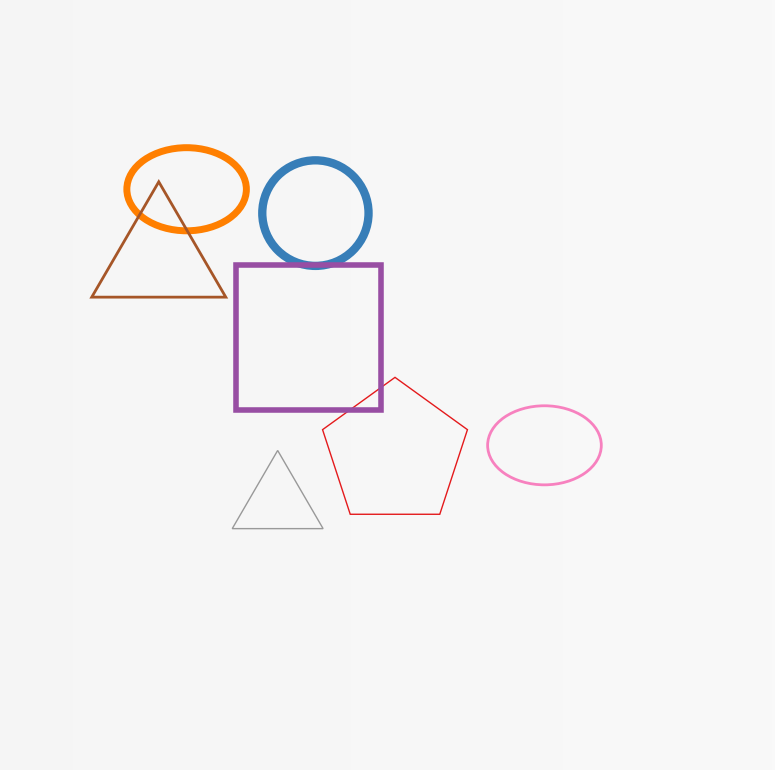[{"shape": "pentagon", "thickness": 0.5, "radius": 0.49, "center": [0.51, 0.412]}, {"shape": "circle", "thickness": 3, "radius": 0.34, "center": [0.407, 0.723]}, {"shape": "square", "thickness": 2, "radius": 0.47, "center": [0.398, 0.562]}, {"shape": "oval", "thickness": 2.5, "radius": 0.39, "center": [0.241, 0.754]}, {"shape": "triangle", "thickness": 1, "radius": 0.5, "center": [0.205, 0.664]}, {"shape": "oval", "thickness": 1, "radius": 0.37, "center": [0.703, 0.422]}, {"shape": "triangle", "thickness": 0.5, "radius": 0.34, "center": [0.358, 0.347]}]